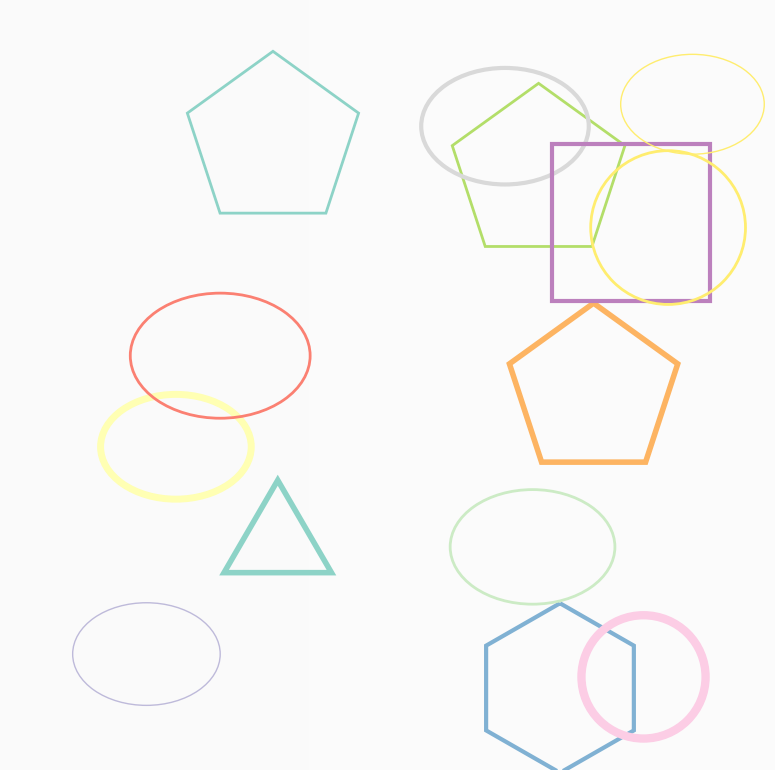[{"shape": "triangle", "thickness": 2, "radius": 0.4, "center": [0.358, 0.296]}, {"shape": "pentagon", "thickness": 1, "radius": 0.58, "center": [0.352, 0.817]}, {"shape": "oval", "thickness": 2.5, "radius": 0.49, "center": [0.227, 0.42]}, {"shape": "oval", "thickness": 0.5, "radius": 0.48, "center": [0.189, 0.151]}, {"shape": "oval", "thickness": 1, "radius": 0.58, "center": [0.284, 0.538]}, {"shape": "hexagon", "thickness": 1.5, "radius": 0.55, "center": [0.723, 0.106]}, {"shape": "pentagon", "thickness": 2, "radius": 0.57, "center": [0.766, 0.492]}, {"shape": "pentagon", "thickness": 1, "radius": 0.59, "center": [0.695, 0.775]}, {"shape": "circle", "thickness": 3, "radius": 0.4, "center": [0.83, 0.121]}, {"shape": "oval", "thickness": 1.5, "radius": 0.54, "center": [0.652, 0.836]}, {"shape": "square", "thickness": 1.5, "radius": 0.51, "center": [0.814, 0.711]}, {"shape": "oval", "thickness": 1, "radius": 0.53, "center": [0.687, 0.29]}, {"shape": "oval", "thickness": 0.5, "radius": 0.46, "center": [0.894, 0.865]}, {"shape": "circle", "thickness": 1, "radius": 0.5, "center": [0.862, 0.704]}]